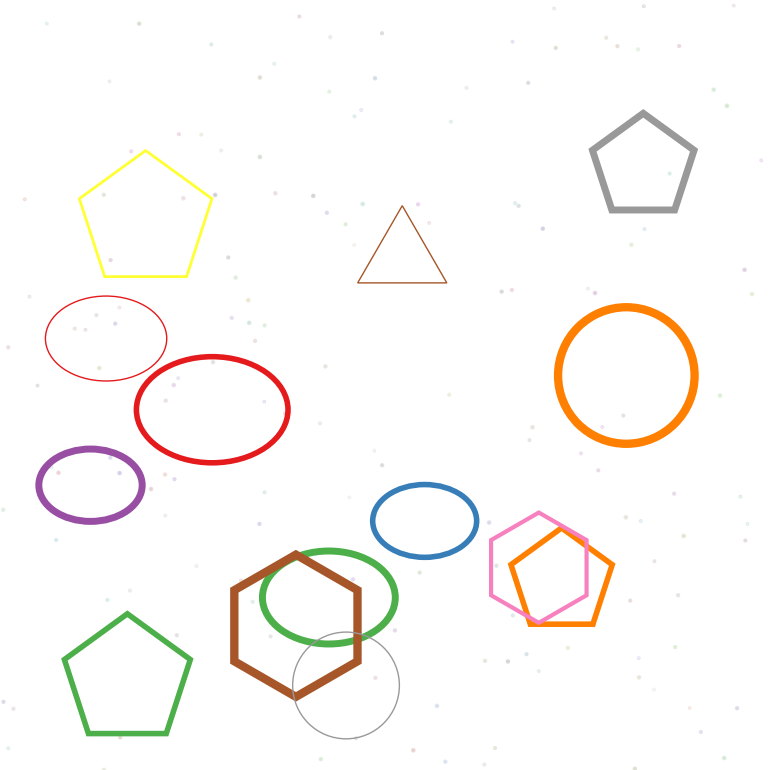[{"shape": "oval", "thickness": 2, "radius": 0.49, "center": [0.276, 0.468]}, {"shape": "oval", "thickness": 0.5, "radius": 0.39, "center": [0.138, 0.56]}, {"shape": "oval", "thickness": 2, "radius": 0.34, "center": [0.552, 0.323]}, {"shape": "pentagon", "thickness": 2, "radius": 0.43, "center": [0.165, 0.117]}, {"shape": "oval", "thickness": 2.5, "radius": 0.43, "center": [0.427, 0.224]}, {"shape": "oval", "thickness": 2.5, "radius": 0.34, "center": [0.118, 0.37]}, {"shape": "circle", "thickness": 3, "radius": 0.44, "center": [0.813, 0.512]}, {"shape": "pentagon", "thickness": 2, "radius": 0.35, "center": [0.729, 0.245]}, {"shape": "pentagon", "thickness": 1, "radius": 0.45, "center": [0.189, 0.714]}, {"shape": "triangle", "thickness": 0.5, "radius": 0.33, "center": [0.522, 0.666]}, {"shape": "hexagon", "thickness": 3, "radius": 0.46, "center": [0.384, 0.187]}, {"shape": "hexagon", "thickness": 1.5, "radius": 0.36, "center": [0.7, 0.263]}, {"shape": "pentagon", "thickness": 2.5, "radius": 0.35, "center": [0.835, 0.783]}, {"shape": "circle", "thickness": 0.5, "radius": 0.35, "center": [0.449, 0.11]}]